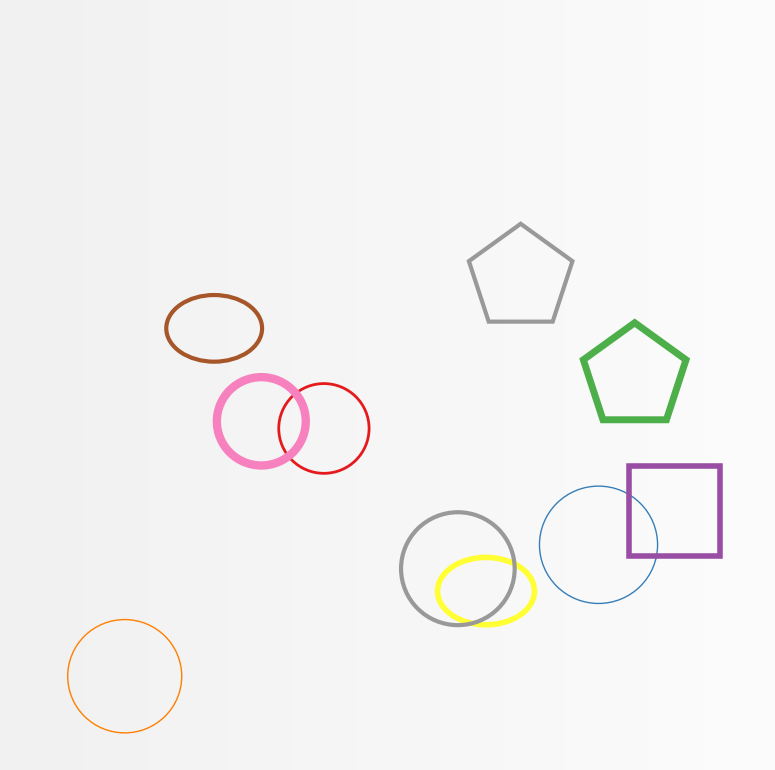[{"shape": "circle", "thickness": 1, "radius": 0.29, "center": [0.418, 0.444]}, {"shape": "circle", "thickness": 0.5, "radius": 0.38, "center": [0.772, 0.292]}, {"shape": "pentagon", "thickness": 2.5, "radius": 0.35, "center": [0.819, 0.511]}, {"shape": "square", "thickness": 2, "radius": 0.29, "center": [0.871, 0.337]}, {"shape": "circle", "thickness": 0.5, "radius": 0.37, "center": [0.161, 0.122]}, {"shape": "oval", "thickness": 2, "radius": 0.31, "center": [0.627, 0.232]}, {"shape": "oval", "thickness": 1.5, "radius": 0.31, "center": [0.276, 0.574]}, {"shape": "circle", "thickness": 3, "radius": 0.29, "center": [0.337, 0.453]}, {"shape": "pentagon", "thickness": 1.5, "radius": 0.35, "center": [0.672, 0.639]}, {"shape": "circle", "thickness": 1.5, "radius": 0.37, "center": [0.591, 0.261]}]